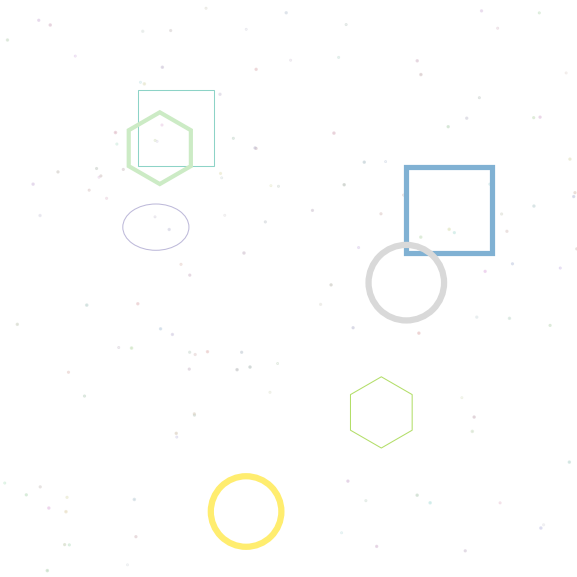[{"shape": "square", "thickness": 0.5, "radius": 0.33, "center": [0.304, 0.777]}, {"shape": "oval", "thickness": 0.5, "radius": 0.29, "center": [0.27, 0.606]}, {"shape": "square", "thickness": 2.5, "radius": 0.37, "center": [0.777, 0.635]}, {"shape": "hexagon", "thickness": 0.5, "radius": 0.31, "center": [0.66, 0.285]}, {"shape": "circle", "thickness": 3, "radius": 0.33, "center": [0.704, 0.51]}, {"shape": "hexagon", "thickness": 2, "radius": 0.31, "center": [0.277, 0.743]}, {"shape": "circle", "thickness": 3, "radius": 0.31, "center": [0.426, 0.113]}]